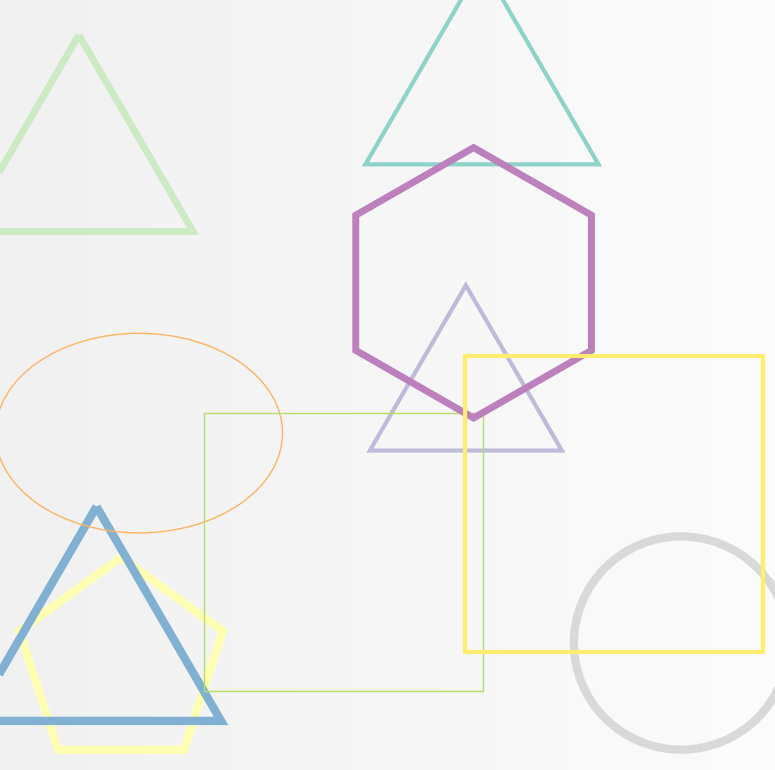[{"shape": "triangle", "thickness": 1.5, "radius": 0.87, "center": [0.622, 0.873]}, {"shape": "pentagon", "thickness": 3, "radius": 0.69, "center": [0.156, 0.138]}, {"shape": "triangle", "thickness": 1.5, "radius": 0.72, "center": [0.601, 0.486]}, {"shape": "triangle", "thickness": 3, "radius": 0.93, "center": [0.125, 0.157]}, {"shape": "oval", "thickness": 0.5, "radius": 0.93, "center": [0.179, 0.438]}, {"shape": "square", "thickness": 0.5, "radius": 0.9, "center": [0.443, 0.283]}, {"shape": "circle", "thickness": 3, "radius": 0.69, "center": [0.879, 0.165]}, {"shape": "hexagon", "thickness": 2.5, "radius": 0.88, "center": [0.611, 0.633]}, {"shape": "triangle", "thickness": 2.5, "radius": 0.85, "center": [0.102, 0.784]}, {"shape": "square", "thickness": 1.5, "radius": 0.96, "center": [0.792, 0.346]}]